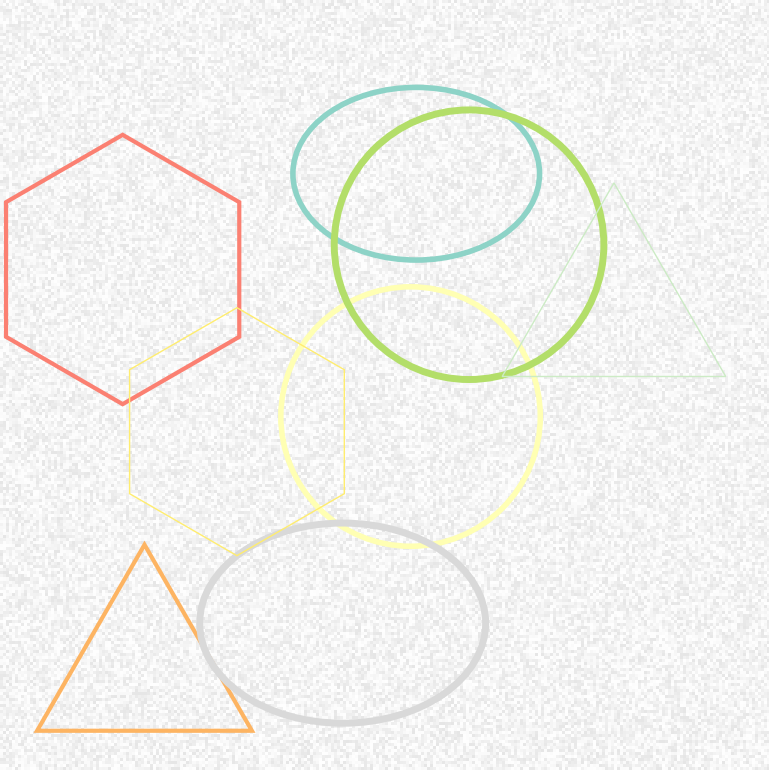[{"shape": "oval", "thickness": 2, "radius": 0.8, "center": [0.541, 0.774]}, {"shape": "circle", "thickness": 2, "radius": 0.84, "center": [0.533, 0.459]}, {"shape": "hexagon", "thickness": 1.5, "radius": 0.87, "center": [0.159, 0.65]}, {"shape": "triangle", "thickness": 1.5, "radius": 0.81, "center": [0.188, 0.131]}, {"shape": "circle", "thickness": 2.5, "radius": 0.88, "center": [0.609, 0.682]}, {"shape": "oval", "thickness": 2.5, "radius": 0.93, "center": [0.445, 0.191]}, {"shape": "triangle", "thickness": 0.5, "radius": 0.84, "center": [0.797, 0.595]}, {"shape": "hexagon", "thickness": 0.5, "radius": 0.81, "center": [0.308, 0.439]}]